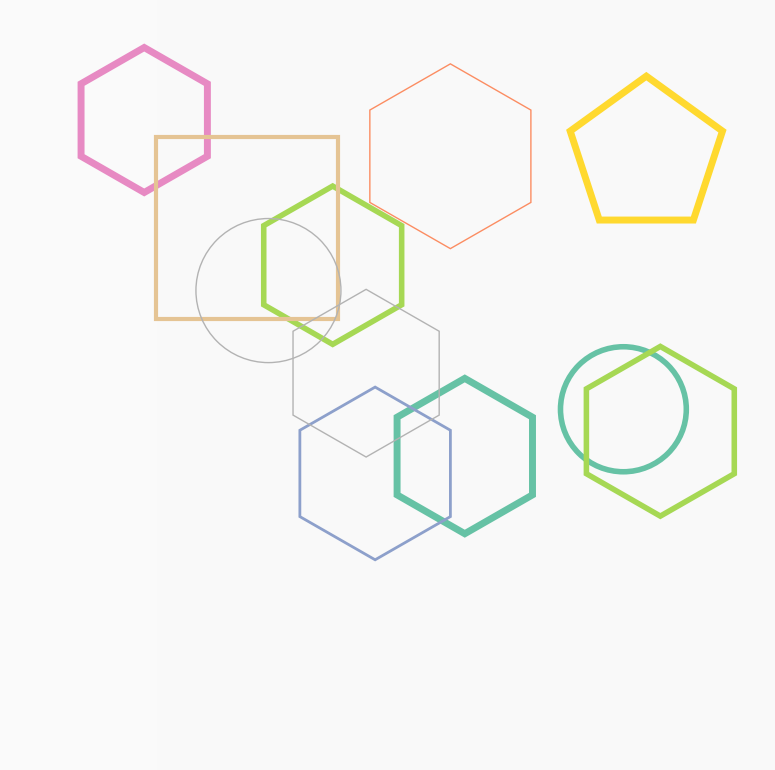[{"shape": "hexagon", "thickness": 2.5, "radius": 0.5, "center": [0.6, 0.408]}, {"shape": "circle", "thickness": 2, "radius": 0.41, "center": [0.804, 0.469]}, {"shape": "hexagon", "thickness": 0.5, "radius": 0.6, "center": [0.581, 0.797]}, {"shape": "hexagon", "thickness": 1, "radius": 0.56, "center": [0.484, 0.385]}, {"shape": "hexagon", "thickness": 2.5, "radius": 0.47, "center": [0.186, 0.844]}, {"shape": "hexagon", "thickness": 2, "radius": 0.51, "center": [0.429, 0.656]}, {"shape": "hexagon", "thickness": 2, "radius": 0.55, "center": [0.852, 0.44]}, {"shape": "pentagon", "thickness": 2.5, "radius": 0.52, "center": [0.834, 0.798]}, {"shape": "square", "thickness": 1.5, "radius": 0.59, "center": [0.318, 0.704]}, {"shape": "hexagon", "thickness": 0.5, "radius": 0.54, "center": [0.472, 0.515]}, {"shape": "circle", "thickness": 0.5, "radius": 0.47, "center": [0.346, 0.623]}]